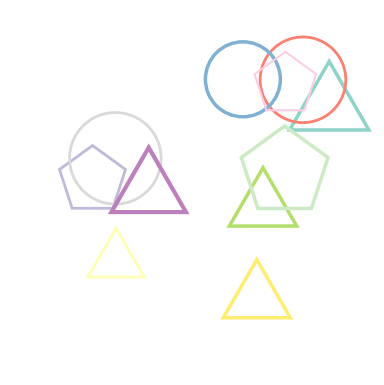[{"shape": "triangle", "thickness": 2.5, "radius": 0.59, "center": [0.855, 0.722]}, {"shape": "triangle", "thickness": 2, "radius": 0.42, "center": [0.301, 0.323]}, {"shape": "pentagon", "thickness": 2, "radius": 0.45, "center": [0.24, 0.532]}, {"shape": "circle", "thickness": 2, "radius": 0.56, "center": [0.787, 0.793]}, {"shape": "circle", "thickness": 2.5, "radius": 0.49, "center": [0.631, 0.794]}, {"shape": "triangle", "thickness": 2.5, "radius": 0.51, "center": [0.683, 0.463]}, {"shape": "pentagon", "thickness": 1.5, "radius": 0.42, "center": [0.741, 0.781]}, {"shape": "circle", "thickness": 2, "radius": 0.59, "center": [0.3, 0.589]}, {"shape": "triangle", "thickness": 3, "radius": 0.56, "center": [0.386, 0.505]}, {"shape": "pentagon", "thickness": 2.5, "radius": 0.59, "center": [0.739, 0.554]}, {"shape": "triangle", "thickness": 2.5, "radius": 0.5, "center": [0.667, 0.225]}]